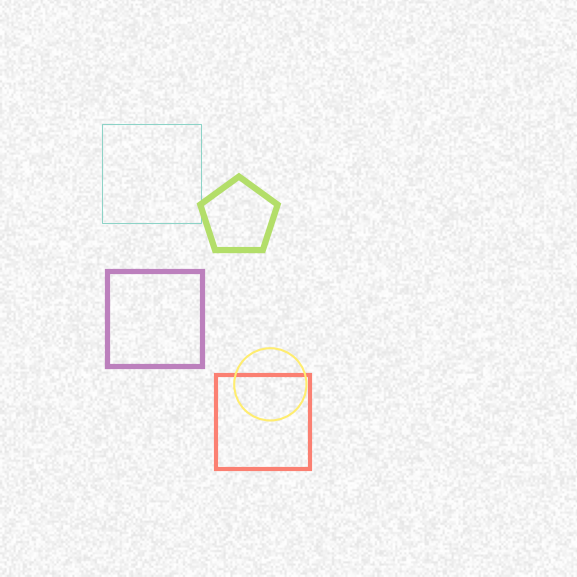[{"shape": "square", "thickness": 0.5, "radius": 0.43, "center": [0.262, 0.699]}, {"shape": "square", "thickness": 2, "radius": 0.41, "center": [0.456, 0.269]}, {"shape": "pentagon", "thickness": 3, "radius": 0.35, "center": [0.414, 0.623]}, {"shape": "square", "thickness": 2.5, "radius": 0.41, "center": [0.267, 0.448]}, {"shape": "circle", "thickness": 1, "radius": 0.31, "center": [0.468, 0.334]}]